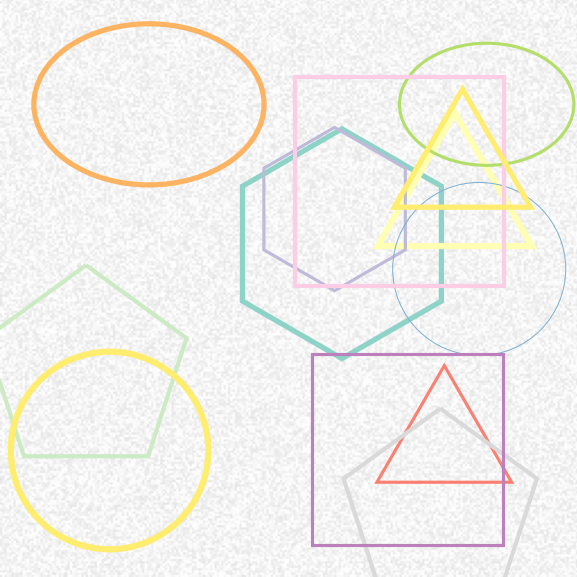[{"shape": "hexagon", "thickness": 2.5, "radius": 0.99, "center": [0.592, 0.577]}, {"shape": "triangle", "thickness": 3, "radius": 0.77, "center": [0.788, 0.65]}, {"shape": "hexagon", "thickness": 1.5, "radius": 0.71, "center": [0.579, 0.637]}, {"shape": "triangle", "thickness": 1.5, "radius": 0.67, "center": [0.769, 0.231]}, {"shape": "circle", "thickness": 0.5, "radius": 0.75, "center": [0.83, 0.533]}, {"shape": "oval", "thickness": 2.5, "radius": 1.0, "center": [0.258, 0.818]}, {"shape": "oval", "thickness": 1.5, "radius": 0.76, "center": [0.843, 0.819]}, {"shape": "square", "thickness": 2, "radius": 0.9, "center": [0.692, 0.685]}, {"shape": "pentagon", "thickness": 2, "radius": 0.88, "center": [0.762, 0.116]}, {"shape": "square", "thickness": 1.5, "radius": 0.83, "center": [0.706, 0.221]}, {"shape": "pentagon", "thickness": 2, "radius": 0.91, "center": [0.149, 0.357]}, {"shape": "triangle", "thickness": 2.5, "radius": 0.68, "center": [0.801, 0.709]}, {"shape": "circle", "thickness": 3, "radius": 0.86, "center": [0.19, 0.219]}]